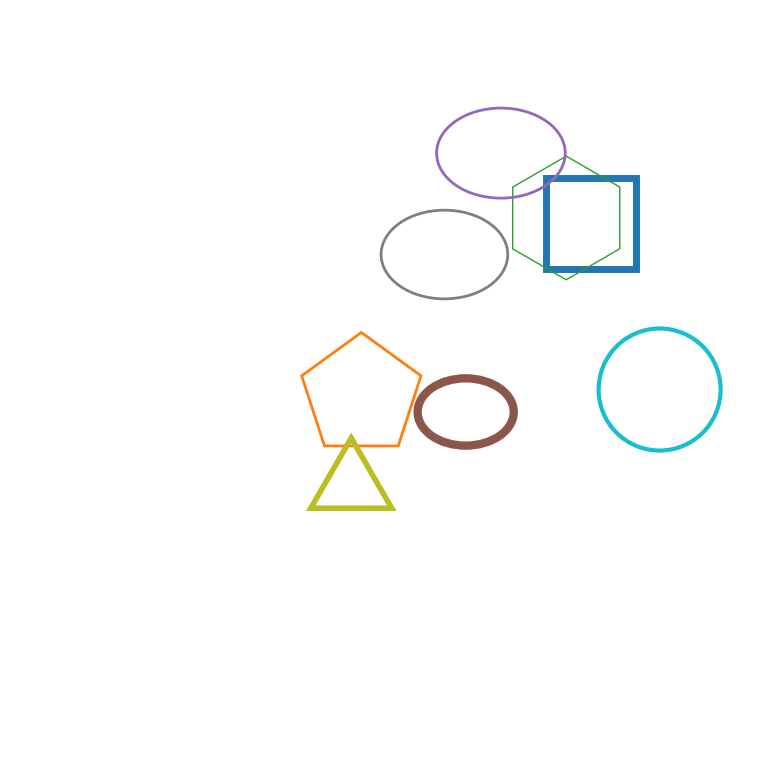[{"shape": "square", "thickness": 2.5, "radius": 0.29, "center": [0.767, 0.71]}, {"shape": "pentagon", "thickness": 1, "radius": 0.41, "center": [0.469, 0.487]}, {"shape": "hexagon", "thickness": 0.5, "radius": 0.4, "center": [0.735, 0.717]}, {"shape": "oval", "thickness": 1, "radius": 0.42, "center": [0.651, 0.801]}, {"shape": "oval", "thickness": 3, "radius": 0.31, "center": [0.605, 0.465]}, {"shape": "oval", "thickness": 1, "radius": 0.41, "center": [0.577, 0.669]}, {"shape": "triangle", "thickness": 2, "radius": 0.3, "center": [0.456, 0.37]}, {"shape": "circle", "thickness": 1.5, "radius": 0.4, "center": [0.857, 0.494]}]